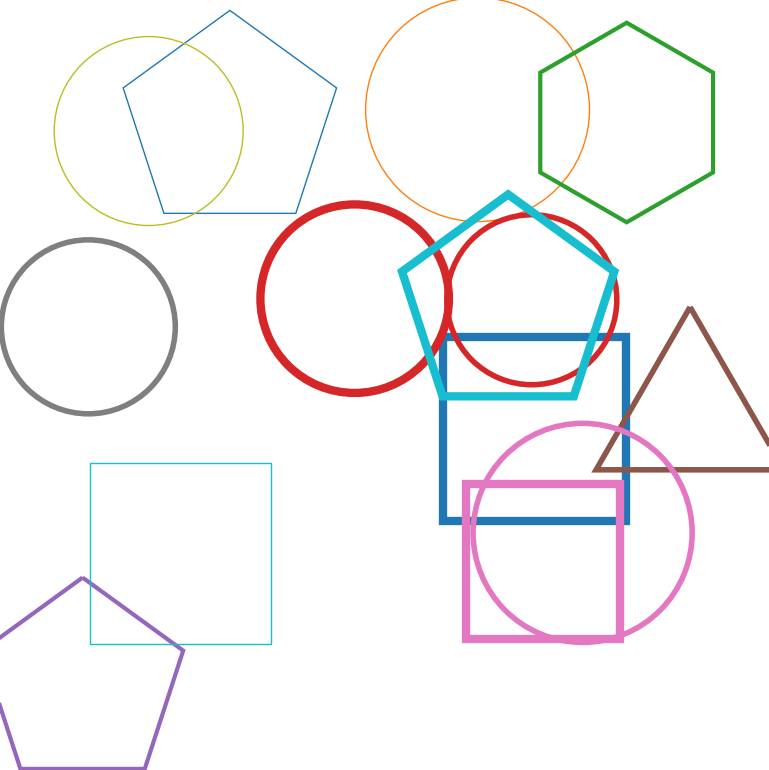[{"shape": "pentagon", "thickness": 0.5, "radius": 0.73, "center": [0.299, 0.841]}, {"shape": "square", "thickness": 3, "radius": 0.6, "center": [0.694, 0.443]}, {"shape": "circle", "thickness": 0.5, "radius": 0.73, "center": [0.62, 0.858]}, {"shape": "hexagon", "thickness": 1.5, "radius": 0.65, "center": [0.814, 0.841]}, {"shape": "circle", "thickness": 2, "radius": 0.55, "center": [0.691, 0.611]}, {"shape": "circle", "thickness": 3, "radius": 0.61, "center": [0.461, 0.612]}, {"shape": "pentagon", "thickness": 1.5, "radius": 0.69, "center": [0.107, 0.113]}, {"shape": "triangle", "thickness": 2, "radius": 0.7, "center": [0.896, 0.46]}, {"shape": "circle", "thickness": 2, "radius": 0.71, "center": [0.757, 0.308]}, {"shape": "square", "thickness": 3, "radius": 0.5, "center": [0.705, 0.27]}, {"shape": "circle", "thickness": 2, "radius": 0.56, "center": [0.115, 0.576]}, {"shape": "circle", "thickness": 0.5, "radius": 0.61, "center": [0.193, 0.83]}, {"shape": "pentagon", "thickness": 3, "radius": 0.72, "center": [0.66, 0.603]}, {"shape": "square", "thickness": 0.5, "radius": 0.59, "center": [0.234, 0.281]}]